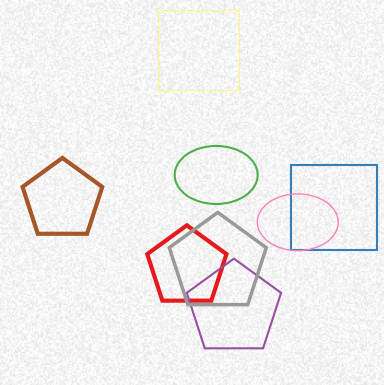[{"shape": "pentagon", "thickness": 3, "radius": 0.54, "center": [0.485, 0.307]}, {"shape": "square", "thickness": 1.5, "radius": 0.55, "center": [0.868, 0.461]}, {"shape": "oval", "thickness": 1.5, "radius": 0.54, "center": [0.561, 0.546]}, {"shape": "pentagon", "thickness": 1.5, "radius": 0.64, "center": [0.608, 0.2]}, {"shape": "square", "thickness": 0.5, "radius": 0.52, "center": [0.515, 0.87]}, {"shape": "pentagon", "thickness": 3, "radius": 0.54, "center": [0.162, 0.481]}, {"shape": "oval", "thickness": 1, "radius": 0.53, "center": [0.773, 0.423]}, {"shape": "pentagon", "thickness": 2.5, "radius": 0.66, "center": [0.566, 0.316]}]